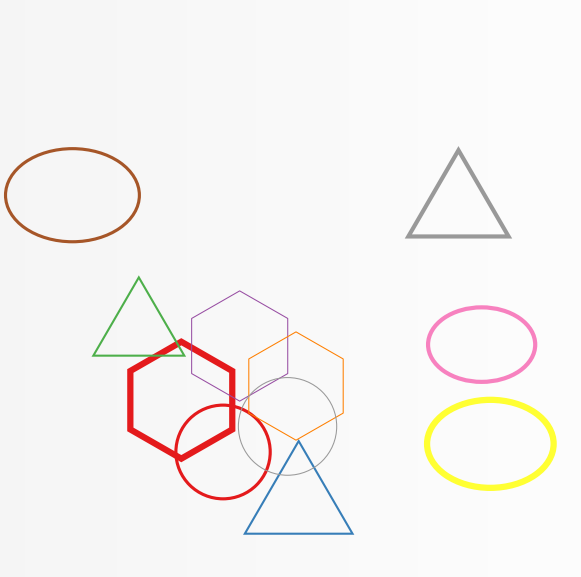[{"shape": "hexagon", "thickness": 3, "radius": 0.51, "center": [0.312, 0.306]}, {"shape": "circle", "thickness": 1.5, "radius": 0.41, "center": [0.384, 0.216]}, {"shape": "triangle", "thickness": 1, "radius": 0.53, "center": [0.514, 0.128]}, {"shape": "triangle", "thickness": 1, "radius": 0.45, "center": [0.239, 0.428]}, {"shape": "hexagon", "thickness": 0.5, "radius": 0.48, "center": [0.412, 0.4]}, {"shape": "hexagon", "thickness": 0.5, "radius": 0.47, "center": [0.509, 0.331]}, {"shape": "oval", "thickness": 3, "radius": 0.54, "center": [0.844, 0.231]}, {"shape": "oval", "thickness": 1.5, "radius": 0.58, "center": [0.125, 0.661]}, {"shape": "oval", "thickness": 2, "radius": 0.46, "center": [0.829, 0.402]}, {"shape": "triangle", "thickness": 2, "radius": 0.5, "center": [0.789, 0.639]}, {"shape": "circle", "thickness": 0.5, "radius": 0.42, "center": [0.495, 0.261]}]